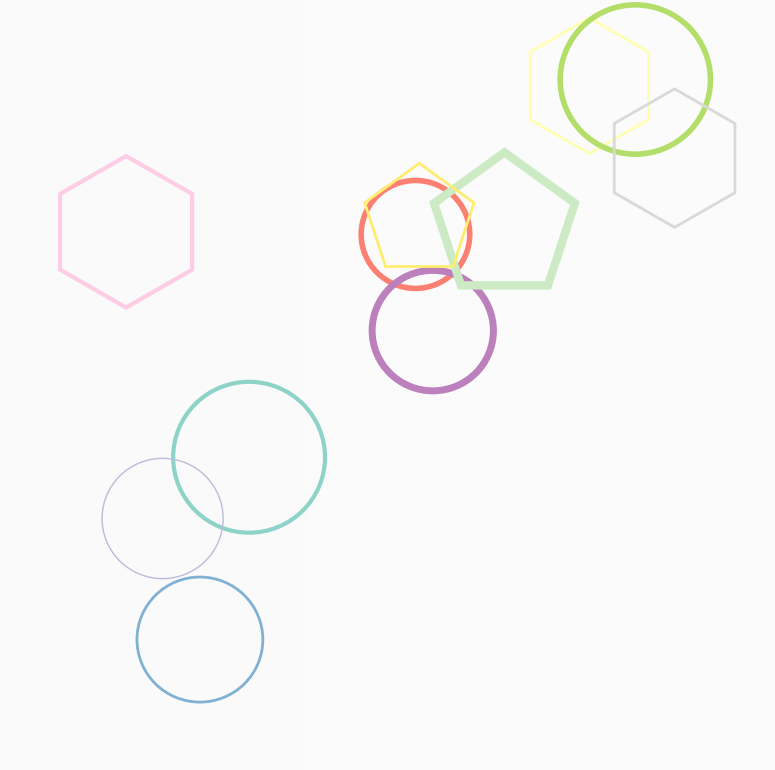[{"shape": "circle", "thickness": 1.5, "radius": 0.49, "center": [0.321, 0.406]}, {"shape": "hexagon", "thickness": 1, "radius": 0.44, "center": [0.76, 0.889]}, {"shape": "circle", "thickness": 0.5, "radius": 0.39, "center": [0.21, 0.327]}, {"shape": "circle", "thickness": 2, "radius": 0.35, "center": [0.536, 0.696]}, {"shape": "circle", "thickness": 1, "radius": 0.41, "center": [0.258, 0.169]}, {"shape": "circle", "thickness": 2, "radius": 0.48, "center": [0.82, 0.897]}, {"shape": "hexagon", "thickness": 1.5, "radius": 0.49, "center": [0.163, 0.699]}, {"shape": "hexagon", "thickness": 1, "radius": 0.45, "center": [0.87, 0.795]}, {"shape": "circle", "thickness": 2.5, "radius": 0.39, "center": [0.558, 0.571]}, {"shape": "pentagon", "thickness": 3, "radius": 0.48, "center": [0.651, 0.707]}, {"shape": "pentagon", "thickness": 1, "radius": 0.37, "center": [0.541, 0.714]}]